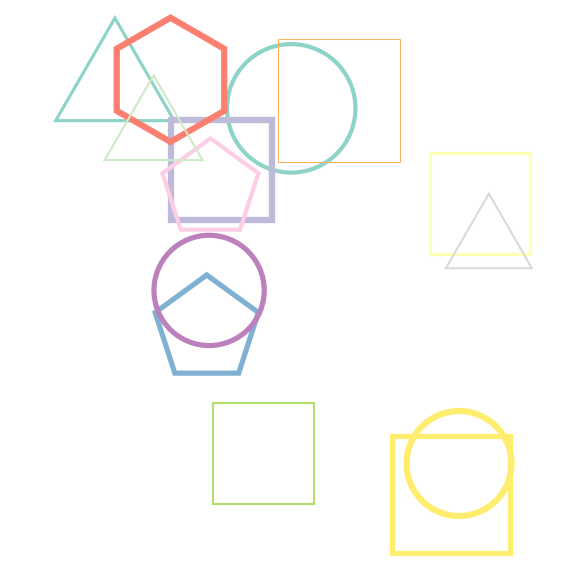[{"shape": "circle", "thickness": 2, "radius": 0.56, "center": [0.504, 0.812]}, {"shape": "triangle", "thickness": 1.5, "radius": 0.59, "center": [0.199, 0.849]}, {"shape": "square", "thickness": 1.5, "radius": 0.44, "center": [0.831, 0.647]}, {"shape": "square", "thickness": 3, "radius": 0.43, "center": [0.383, 0.705]}, {"shape": "hexagon", "thickness": 3, "radius": 0.54, "center": [0.295, 0.861]}, {"shape": "pentagon", "thickness": 2.5, "radius": 0.47, "center": [0.358, 0.429]}, {"shape": "square", "thickness": 0.5, "radius": 0.53, "center": [0.587, 0.825]}, {"shape": "square", "thickness": 1, "radius": 0.44, "center": [0.456, 0.215]}, {"shape": "pentagon", "thickness": 2, "radius": 0.44, "center": [0.364, 0.672]}, {"shape": "triangle", "thickness": 1, "radius": 0.43, "center": [0.847, 0.578]}, {"shape": "circle", "thickness": 2.5, "radius": 0.48, "center": [0.362, 0.496]}, {"shape": "triangle", "thickness": 1, "radius": 0.49, "center": [0.266, 0.771]}, {"shape": "square", "thickness": 2.5, "radius": 0.51, "center": [0.781, 0.143]}, {"shape": "circle", "thickness": 3, "radius": 0.45, "center": [0.795, 0.197]}]